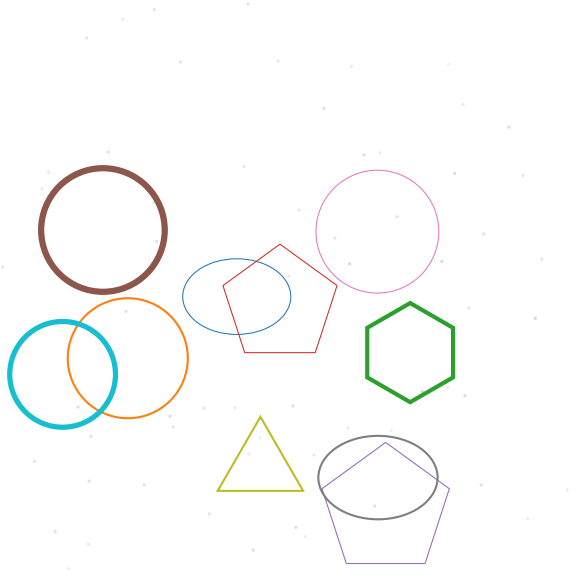[{"shape": "oval", "thickness": 0.5, "radius": 0.47, "center": [0.41, 0.486]}, {"shape": "circle", "thickness": 1, "radius": 0.52, "center": [0.221, 0.379]}, {"shape": "hexagon", "thickness": 2, "radius": 0.43, "center": [0.71, 0.389]}, {"shape": "pentagon", "thickness": 0.5, "radius": 0.52, "center": [0.485, 0.473]}, {"shape": "pentagon", "thickness": 0.5, "radius": 0.58, "center": [0.668, 0.117]}, {"shape": "circle", "thickness": 3, "radius": 0.54, "center": [0.178, 0.601]}, {"shape": "circle", "thickness": 0.5, "radius": 0.53, "center": [0.653, 0.598]}, {"shape": "oval", "thickness": 1, "radius": 0.52, "center": [0.655, 0.172]}, {"shape": "triangle", "thickness": 1, "radius": 0.43, "center": [0.451, 0.192]}, {"shape": "circle", "thickness": 2.5, "radius": 0.46, "center": [0.108, 0.351]}]